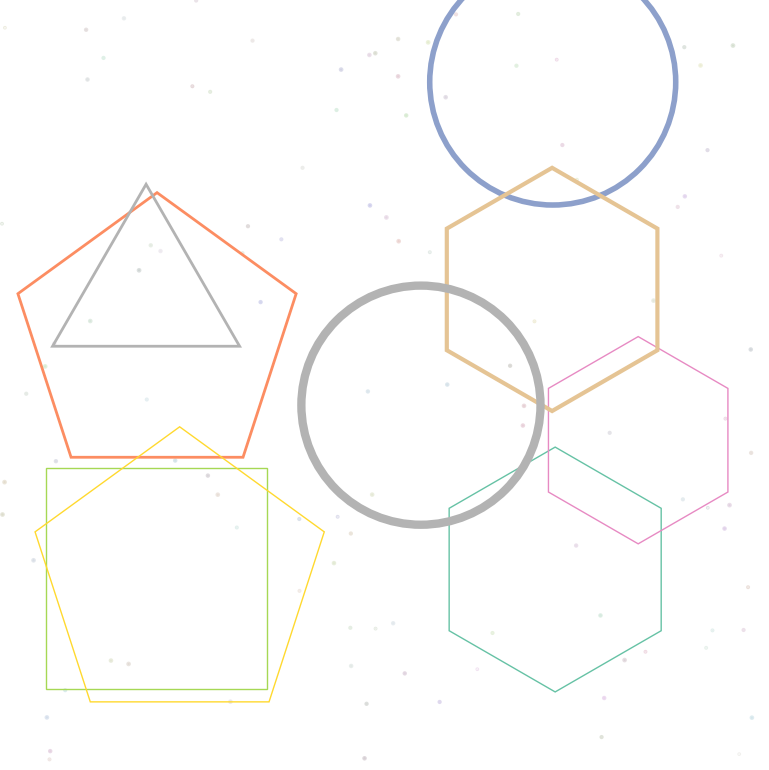[{"shape": "hexagon", "thickness": 0.5, "radius": 0.79, "center": [0.721, 0.26]}, {"shape": "pentagon", "thickness": 1, "radius": 0.95, "center": [0.204, 0.56]}, {"shape": "circle", "thickness": 2, "radius": 0.8, "center": [0.718, 0.893]}, {"shape": "hexagon", "thickness": 0.5, "radius": 0.67, "center": [0.829, 0.428]}, {"shape": "square", "thickness": 0.5, "radius": 0.72, "center": [0.203, 0.249]}, {"shape": "pentagon", "thickness": 0.5, "radius": 0.99, "center": [0.233, 0.248]}, {"shape": "hexagon", "thickness": 1.5, "radius": 0.79, "center": [0.717, 0.624]}, {"shape": "triangle", "thickness": 1, "radius": 0.7, "center": [0.19, 0.62]}, {"shape": "circle", "thickness": 3, "radius": 0.78, "center": [0.547, 0.474]}]